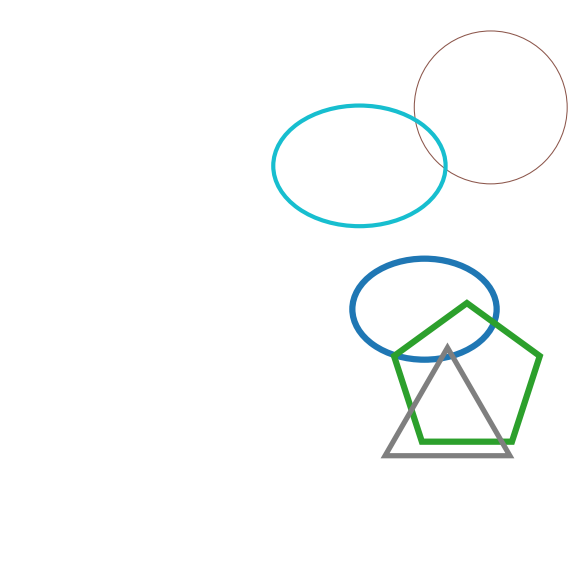[{"shape": "oval", "thickness": 3, "radius": 0.62, "center": [0.735, 0.464]}, {"shape": "pentagon", "thickness": 3, "radius": 0.66, "center": [0.808, 0.342]}, {"shape": "circle", "thickness": 0.5, "radius": 0.66, "center": [0.85, 0.813]}, {"shape": "triangle", "thickness": 2.5, "radius": 0.62, "center": [0.775, 0.272]}, {"shape": "oval", "thickness": 2, "radius": 0.75, "center": [0.622, 0.712]}]